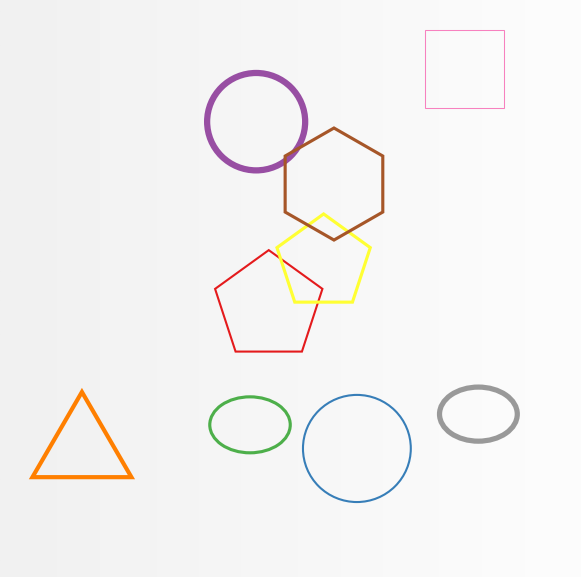[{"shape": "pentagon", "thickness": 1, "radius": 0.49, "center": [0.462, 0.469]}, {"shape": "circle", "thickness": 1, "radius": 0.46, "center": [0.614, 0.223]}, {"shape": "oval", "thickness": 1.5, "radius": 0.35, "center": [0.43, 0.264]}, {"shape": "circle", "thickness": 3, "radius": 0.42, "center": [0.441, 0.788]}, {"shape": "triangle", "thickness": 2, "radius": 0.49, "center": [0.141, 0.222]}, {"shape": "pentagon", "thickness": 1.5, "radius": 0.42, "center": [0.557, 0.544]}, {"shape": "hexagon", "thickness": 1.5, "radius": 0.48, "center": [0.575, 0.68]}, {"shape": "square", "thickness": 0.5, "radius": 0.34, "center": [0.799, 0.88]}, {"shape": "oval", "thickness": 2.5, "radius": 0.33, "center": [0.823, 0.282]}]